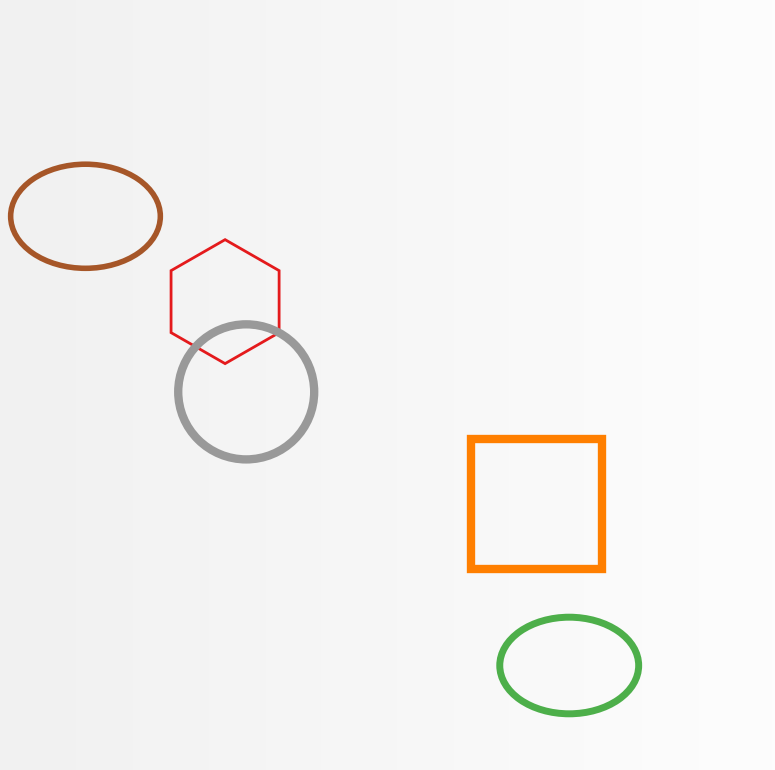[{"shape": "hexagon", "thickness": 1, "radius": 0.4, "center": [0.29, 0.608]}, {"shape": "oval", "thickness": 2.5, "radius": 0.45, "center": [0.734, 0.136]}, {"shape": "square", "thickness": 3, "radius": 0.42, "center": [0.692, 0.345]}, {"shape": "oval", "thickness": 2, "radius": 0.48, "center": [0.11, 0.719]}, {"shape": "circle", "thickness": 3, "radius": 0.44, "center": [0.318, 0.491]}]